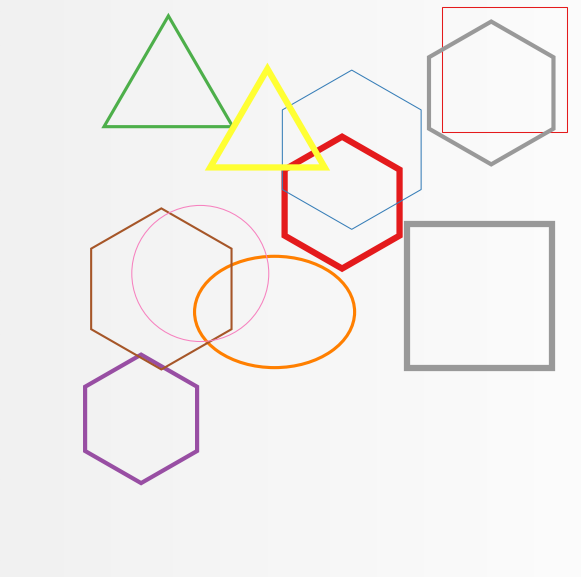[{"shape": "hexagon", "thickness": 3, "radius": 0.57, "center": [0.589, 0.648]}, {"shape": "square", "thickness": 0.5, "radius": 0.54, "center": [0.868, 0.879]}, {"shape": "hexagon", "thickness": 0.5, "radius": 0.69, "center": [0.605, 0.74]}, {"shape": "triangle", "thickness": 1.5, "radius": 0.64, "center": [0.29, 0.844]}, {"shape": "hexagon", "thickness": 2, "radius": 0.56, "center": [0.243, 0.274]}, {"shape": "oval", "thickness": 1.5, "radius": 0.69, "center": [0.472, 0.459]}, {"shape": "triangle", "thickness": 3, "radius": 0.57, "center": [0.46, 0.766]}, {"shape": "hexagon", "thickness": 1, "radius": 0.7, "center": [0.278, 0.499]}, {"shape": "circle", "thickness": 0.5, "radius": 0.59, "center": [0.345, 0.526]}, {"shape": "hexagon", "thickness": 2, "radius": 0.62, "center": [0.845, 0.838]}, {"shape": "square", "thickness": 3, "radius": 0.62, "center": [0.824, 0.487]}]